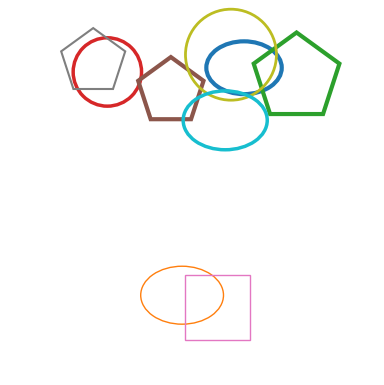[{"shape": "oval", "thickness": 3, "radius": 0.49, "center": [0.634, 0.824]}, {"shape": "oval", "thickness": 1, "radius": 0.54, "center": [0.473, 0.233]}, {"shape": "pentagon", "thickness": 3, "radius": 0.59, "center": [0.77, 0.799]}, {"shape": "circle", "thickness": 2.5, "radius": 0.44, "center": [0.279, 0.813]}, {"shape": "pentagon", "thickness": 3, "radius": 0.45, "center": [0.444, 0.763]}, {"shape": "square", "thickness": 1, "radius": 0.42, "center": [0.564, 0.201]}, {"shape": "pentagon", "thickness": 1.5, "radius": 0.44, "center": [0.242, 0.84]}, {"shape": "circle", "thickness": 2, "radius": 0.59, "center": [0.6, 0.858]}, {"shape": "oval", "thickness": 2.5, "radius": 0.55, "center": [0.585, 0.687]}]